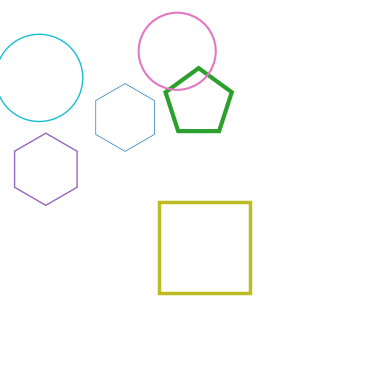[{"shape": "hexagon", "thickness": 0.5, "radius": 0.44, "center": [0.325, 0.695]}, {"shape": "pentagon", "thickness": 3, "radius": 0.45, "center": [0.516, 0.733]}, {"shape": "hexagon", "thickness": 1, "radius": 0.47, "center": [0.119, 0.56]}, {"shape": "circle", "thickness": 1.5, "radius": 0.5, "center": [0.46, 0.867]}, {"shape": "square", "thickness": 2.5, "radius": 0.59, "center": [0.532, 0.358]}, {"shape": "circle", "thickness": 1, "radius": 0.57, "center": [0.102, 0.798]}]